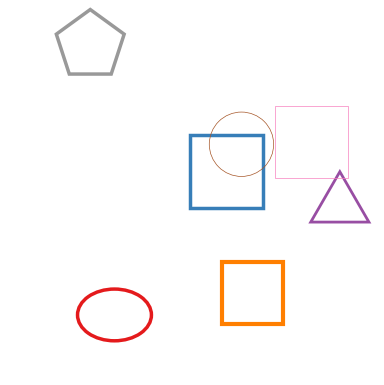[{"shape": "oval", "thickness": 2.5, "radius": 0.48, "center": [0.297, 0.182]}, {"shape": "square", "thickness": 2.5, "radius": 0.47, "center": [0.587, 0.554]}, {"shape": "triangle", "thickness": 2, "radius": 0.44, "center": [0.883, 0.467]}, {"shape": "square", "thickness": 3, "radius": 0.4, "center": [0.656, 0.24]}, {"shape": "circle", "thickness": 0.5, "radius": 0.42, "center": [0.627, 0.625]}, {"shape": "square", "thickness": 0.5, "radius": 0.47, "center": [0.809, 0.631]}, {"shape": "pentagon", "thickness": 2.5, "radius": 0.46, "center": [0.234, 0.883]}]